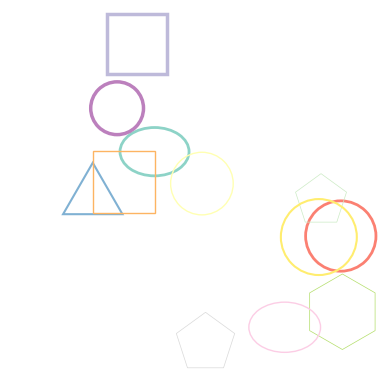[{"shape": "oval", "thickness": 2, "radius": 0.45, "center": [0.401, 0.606]}, {"shape": "circle", "thickness": 1, "radius": 0.41, "center": [0.524, 0.523]}, {"shape": "square", "thickness": 2.5, "radius": 0.39, "center": [0.356, 0.886]}, {"shape": "circle", "thickness": 2, "radius": 0.46, "center": [0.885, 0.387]}, {"shape": "triangle", "thickness": 1.5, "radius": 0.44, "center": [0.241, 0.488]}, {"shape": "square", "thickness": 1, "radius": 0.4, "center": [0.321, 0.527]}, {"shape": "hexagon", "thickness": 0.5, "radius": 0.49, "center": [0.889, 0.19]}, {"shape": "oval", "thickness": 1, "radius": 0.47, "center": [0.739, 0.15]}, {"shape": "pentagon", "thickness": 0.5, "radius": 0.4, "center": [0.534, 0.109]}, {"shape": "circle", "thickness": 2.5, "radius": 0.34, "center": [0.304, 0.719]}, {"shape": "pentagon", "thickness": 0.5, "radius": 0.35, "center": [0.834, 0.479]}, {"shape": "circle", "thickness": 1.5, "radius": 0.49, "center": [0.828, 0.384]}]